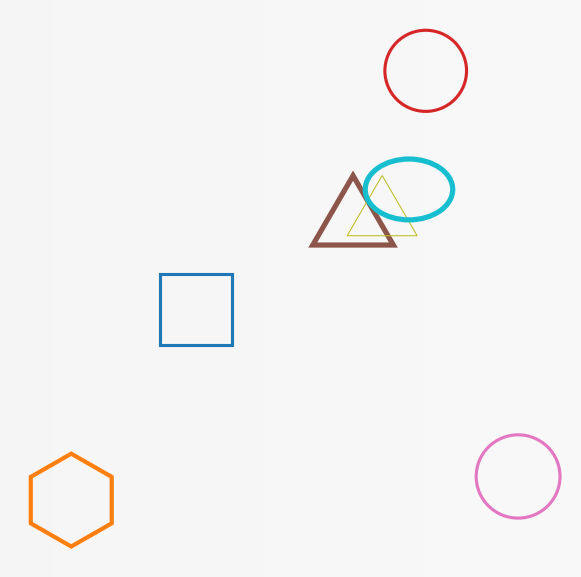[{"shape": "square", "thickness": 1.5, "radius": 0.31, "center": [0.337, 0.464]}, {"shape": "hexagon", "thickness": 2, "radius": 0.4, "center": [0.123, 0.133]}, {"shape": "circle", "thickness": 1.5, "radius": 0.35, "center": [0.732, 0.877]}, {"shape": "triangle", "thickness": 2.5, "radius": 0.4, "center": [0.607, 0.615]}, {"shape": "circle", "thickness": 1.5, "radius": 0.36, "center": [0.891, 0.174]}, {"shape": "triangle", "thickness": 0.5, "radius": 0.35, "center": [0.657, 0.626]}, {"shape": "oval", "thickness": 2.5, "radius": 0.38, "center": [0.704, 0.671]}]